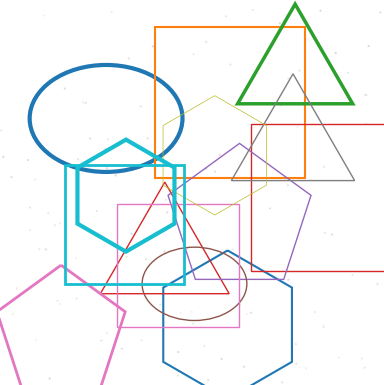[{"shape": "hexagon", "thickness": 1.5, "radius": 0.96, "center": [0.591, 0.157]}, {"shape": "oval", "thickness": 3, "radius": 0.99, "center": [0.276, 0.692]}, {"shape": "square", "thickness": 1.5, "radius": 0.98, "center": [0.597, 0.734]}, {"shape": "triangle", "thickness": 2.5, "radius": 0.86, "center": [0.767, 0.817]}, {"shape": "triangle", "thickness": 1, "radius": 0.97, "center": [0.428, 0.334]}, {"shape": "square", "thickness": 1, "radius": 0.95, "center": [0.843, 0.487]}, {"shape": "pentagon", "thickness": 1, "radius": 0.98, "center": [0.622, 0.432]}, {"shape": "oval", "thickness": 1, "radius": 0.68, "center": [0.505, 0.263]}, {"shape": "square", "thickness": 1, "radius": 0.79, "center": [0.463, 0.311]}, {"shape": "pentagon", "thickness": 2, "radius": 0.88, "center": [0.159, 0.136]}, {"shape": "triangle", "thickness": 1, "radius": 0.92, "center": [0.761, 0.623]}, {"shape": "hexagon", "thickness": 0.5, "radius": 0.78, "center": [0.558, 0.596]}, {"shape": "square", "thickness": 2, "radius": 0.77, "center": [0.324, 0.416]}, {"shape": "hexagon", "thickness": 3, "radius": 0.73, "center": [0.327, 0.492]}]